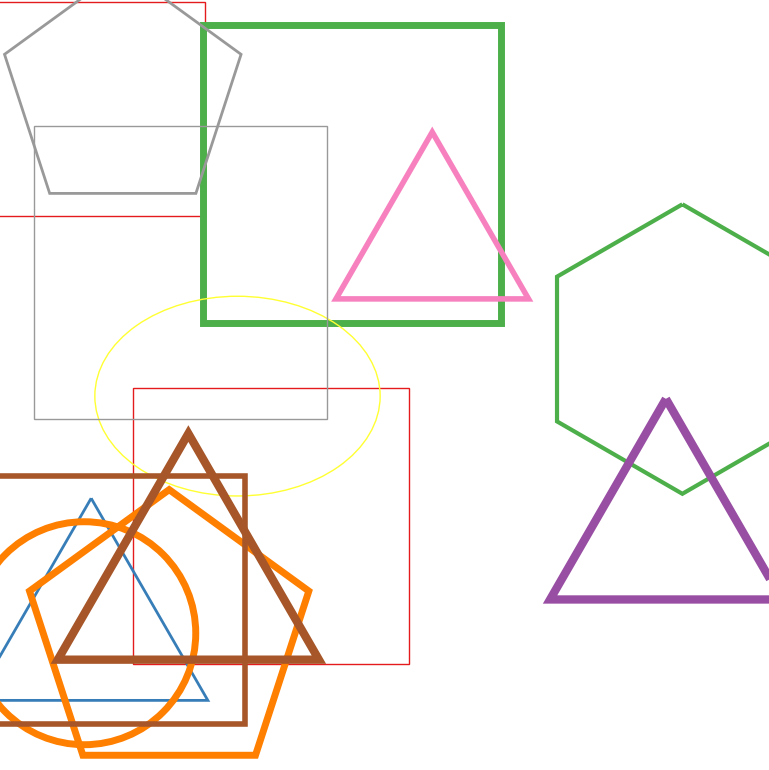[{"shape": "square", "thickness": 0.5, "radius": 0.9, "center": [0.352, 0.316]}, {"shape": "square", "thickness": 0.5, "radius": 0.7, "center": [0.126, 0.859]}, {"shape": "triangle", "thickness": 1, "radius": 0.87, "center": [0.118, 0.178]}, {"shape": "square", "thickness": 2.5, "radius": 0.97, "center": [0.457, 0.774]}, {"shape": "hexagon", "thickness": 1.5, "radius": 0.94, "center": [0.886, 0.547]}, {"shape": "triangle", "thickness": 3, "radius": 0.87, "center": [0.865, 0.308]}, {"shape": "pentagon", "thickness": 2.5, "radius": 0.95, "center": [0.22, 0.173]}, {"shape": "circle", "thickness": 2.5, "radius": 0.72, "center": [0.109, 0.178]}, {"shape": "oval", "thickness": 0.5, "radius": 0.93, "center": [0.308, 0.486]}, {"shape": "triangle", "thickness": 3, "radius": 0.98, "center": [0.245, 0.241]}, {"shape": "square", "thickness": 2, "radius": 0.81, "center": [0.157, 0.221]}, {"shape": "triangle", "thickness": 2, "radius": 0.72, "center": [0.561, 0.684]}, {"shape": "square", "thickness": 0.5, "radius": 0.95, "center": [0.234, 0.646]}, {"shape": "pentagon", "thickness": 1, "radius": 0.81, "center": [0.159, 0.88]}]